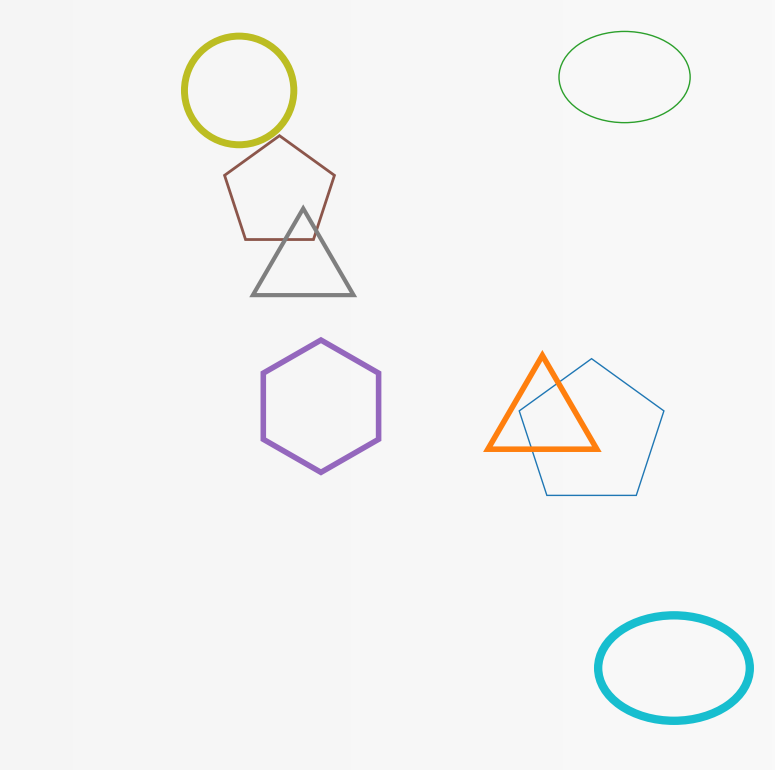[{"shape": "pentagon", "thickness": 0.5, "radius": 0.49, "center": [0.763, 0.436]}, {"shape": "triangle", "thickness": 2, "radius": 0.41, "center": [0.7, 0.457]}, {"shape": "oval", "thickness": 0.5, "radius": 0.42, "center": [0.806, 0.9]}, {"shape": "hexagon", "thickness": 2, "radius": 0.43, "center": [0.414, 0.472]}, {"shape": "pentagon", "thickness": 1, "radius": 0.37, "center": [0.361, 0.749]}, {"shape": "triangle", "thickness": 1.5, "radius": 0.38, "center": [0.391, 0.654]}, {"shape": "circle", "thickness": 2.5, "radius": 0.35, "center": [0.309, 0.883]}, {"shape": "oval", "thickness": 3, "radius": 0.49, "center": [0.87, 0.132]}]